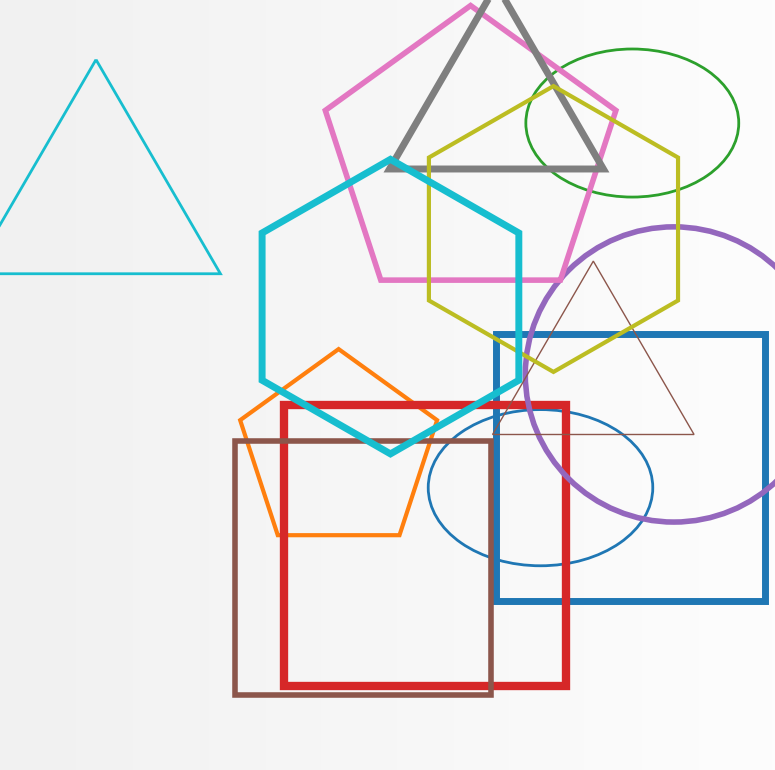[{"shape": "oval", "thickness": 1, "radius": 0.72, "center": [0.697, 0.367]}, {"shape": "square", "thickness": 2.5, "radius": 0.87, "center": [0.814, 0.393]}, {"shape": "pentagon", "thickness": 1.5, "radius": 0.67, "center": [0.437, 0.413]}, {"shape": "oval", "thickness": 1, "radius": 0.69, "center": [0.816, 0.84]}, {"shape": "square", "thickness": 3, "radius": 0.91, "center": [0.548, 0.291]}, {"shape": "circle", "thickness": 2, "radius": 0.96, "center": [0.869, 0.514]}, {"shape": "square", "thickness": 2, "radius": 0.83, "center": [0.469, 0.262]}, {"shape": "triangle", "thickness": 0.5, "radius": 0.75, "center": [0.766, 0.511]}, {"shape": "pentagon", "thickness": 2, "radius": 0.99, "center": [0.607, 0.796]}, {"shape": "triangle", "thickness": 2.5, "radius": 0.8, "center": [0.641, 0.86]}, {"shape": "hexagon", "thickness": 1.5, "radius": 0.93, "center": [0.714, 0.703]}, {"shape": "triangle", "thickness": 1, "radius": 0.93, "center": [0.124, 0.737]}, {"shape": "hexagon", "thickness": 2.5, "radius": 0.96, "center": [0.504, 0.602]}]